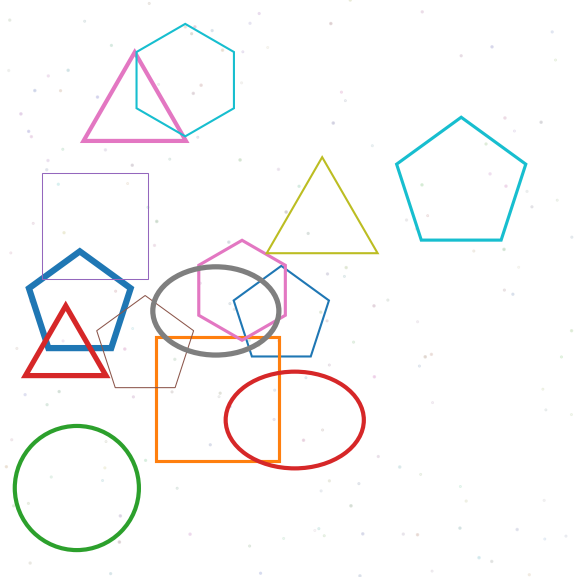[{"shape": "pentagon", "thickness": 3, "radius": 0.46, "center": [0.138, 0.471]}, {"shape": "pentagon", "thickness": 1, "radius": 0.43, "center": [0.487, 0.452]}, {"shape": "square", "thickness": 1.5, "radius": 0.53, "center": [0.377, 0.308]}, {"shape": "circle", "thickness": 2, "radius": 0.54, "center": [0.133, 0.154]}, {"shape": "triangle", "thickness": 2.5, "radius": 0.4, "center": [0.114, 0.389]}, {"shape": "oval", "thickness": 2, "radius": 0.6, "center": [0.51, 0.272]}, {"shape": "square", "thickness": 0.5, "radius": 0.46, "center": [0.165, 0.607]}, {"shape": "pentagon", "thickness": 0.5, "radius": 0.44, "center": [0.251, 0.399]}, {"shape": "hexagon", "thickness": 1.5, "radius": 0.43, "center": [0.419, 0.496]}, {"shape": "triangle", "thickness": 2, "radius": 0.51, "center": [0.233, 0.806]}, {"shape": "oval", "thickness": 2.5, "radius": 0.55, "center": [0.374, 0.461]}, {"shape": "triangle", "thickness": 1, "radius": 0.55, "center": [0.558, 0.616]}, {"shape": "hexagon", "thickness": 1, "radius": 0.49, "center": [0.321, 0.86]}, {"shape": "pentagon", "thickness": 1.5, "radius": 0.59, "center": [0.799, 0.679]}]